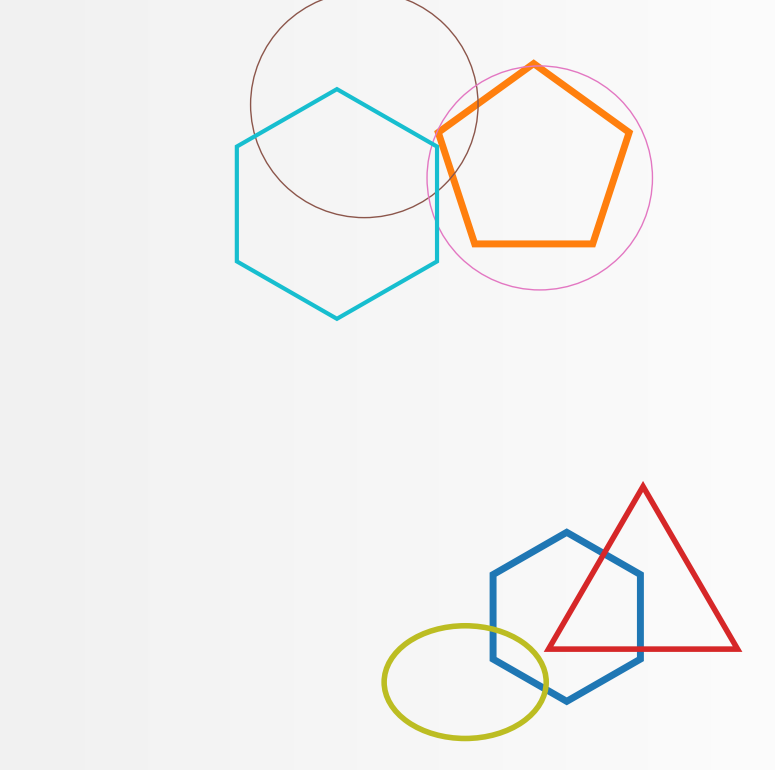[{"shape": "hexagon", "thickness": 2.5, "radius": 0.55, "center": [0.731, 0.199]}, {"shape": "pentagon", "thickness": 2.5, "radius": 0.65, "center": [0.689, 0.788]}, {"shape": "triangle", "thickness": 2, "radius": 0.7, "center": [0.83, 0.227]}, {"shape": "circle", "thickness": 0.5, "radius": 0.73, "center": [0.47, 0.864]}, {"shape": "circle", "thickness": 0.5, "radius": 0.73, "center": [0.696, 0.769]}, {"shape": "oval", "thickness": 2, "radius": 0.52, "center": [0.6, 0.114]}, {"shape": "hexagon", "thickness": 1.5, "radius": 0.75, "center": [0.435, 0.735]}]